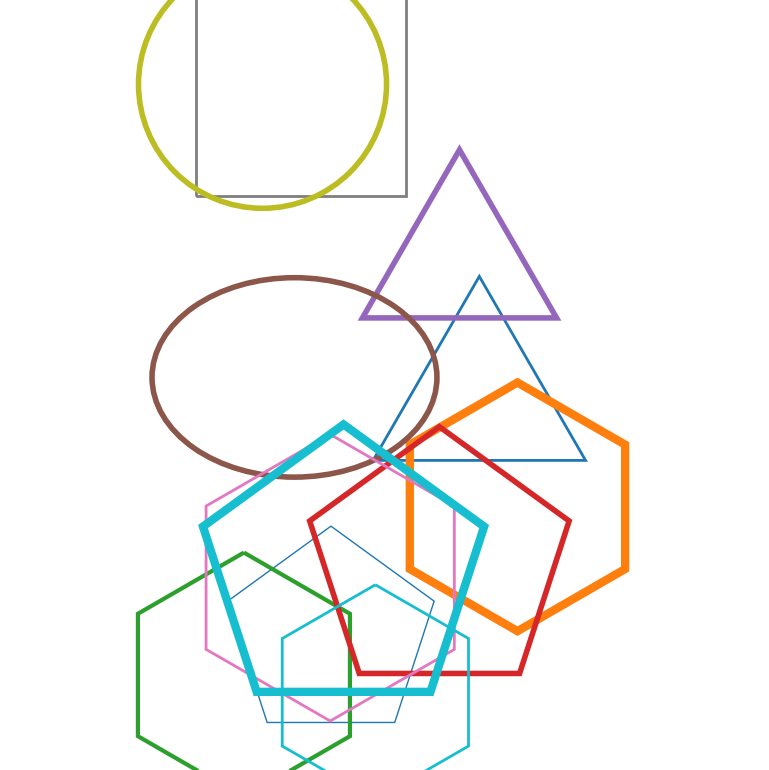[{"shape": "triangle", "thickness": 1, "radius": 0.8, "center": [0.622, 0.482]}, {"shape": "pentagon", "thickness": 0.5, "radius": 0.7, "center": [0.43, 0.176]}, {"shape": "hexagon", "thickness": 3, "radius": 0.81, "center": [0.672, 0.342]}, {"shape": "hexagon", "thickness": 1.5, "radius": 0.79, "center": [0.317, 0.123]}, {"shape": "pentagon", "thickness": 2, "radius": 0.89, "center": [0.571, 0.269]}, {"shape": "triangle", "thickness": 2, "radius": 0.73, "center": [0.597, 0.66]}, {"shape": "oval", "thickness": 2, "radius": 0.93, "center": [0.382, 0.51]}, {"shape": "hexagon", "thickness": 1, "radius": 0.93, "center": [0.429, 0.25]}, {"shape": "square", "thickness": 1, "radius": 0.68, "center": [0.391, 0.882]}, {"shape": "circle", "thickness": 2, "radius": 0.81, "center": [0.341, 0.891]}, {"shape": "hexagon", "thickness": 1, "radius": 0.7, "center": [0.487, 0.101]}, {"shape": "pentagon", "thickness": 3, "radius": 0.96, "center": [0.446, 0.257]}]